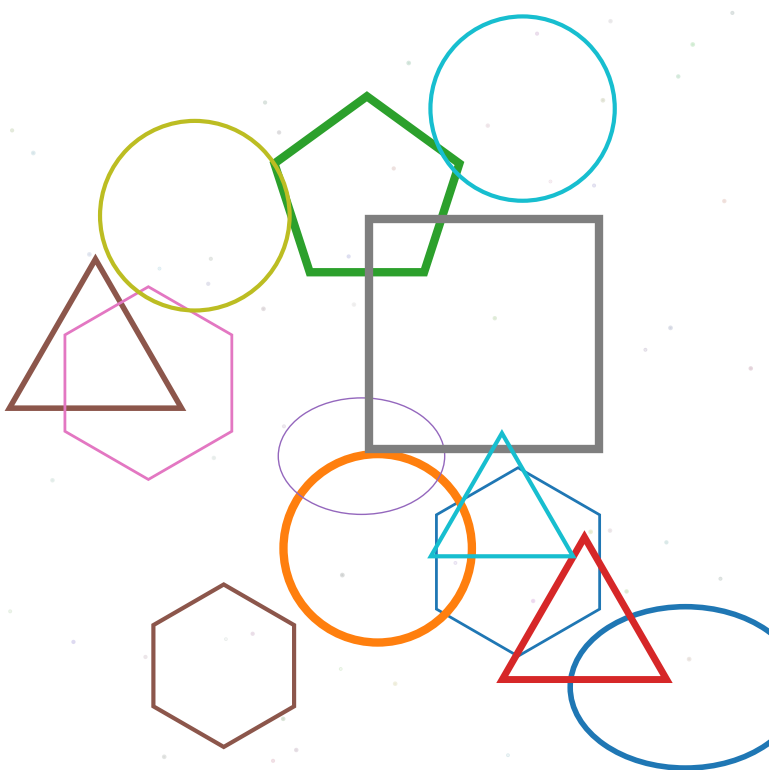[{"shape": "oval", "thickness": 2, "radius": 0.75, "center": [0.89, 0.107]}, {"shape": "hexagon", "thickness": 1, "radius": 0.61, "center": [0.673, 0.27]}, {"shape": "circle", "thickness": 3, "radius": 0.61, "center": [0.491, 0.288]}, {"shape": "pentagon", "thickness": 3, "radius": 0.63, "center": [0.477, 0.749]}, {"shape": "triangle", "thickness": 2.5, "radius": 0.62, "center": [0.759, 0.179]}, {"shape": "oval", "thickness": 0.5, "radius": 0.54, "center": [0.469, 0.408]}, {"shape": "triangle", "thickness": 2, "radius": 0.65, "center": [0.124, 0.534]}, {"shape": "hexagon", "thickness": 1.5, "radius": 0.53, "center": [0.291, 0.135]}, {"shape": "hexagon", "thickness": 1, "radius": 0.63, "center": [0.193, 0.502]}, {"shape": "square", "thickness": 3, "radius": 0.75, "center": [0.629, 0.567]}, {"shape": "circle", "thickness": 1.5, "radius": 0.62, "center": [0.253, 0.72]}, {"shape": "circle", "thickness": 1.5, "radius": 0.6, "center": [0.679, 0.859]}, {"shape": "triangle", "thickness": 1.5, "radius": 0.53, "center": [0.652, 0.331]}]